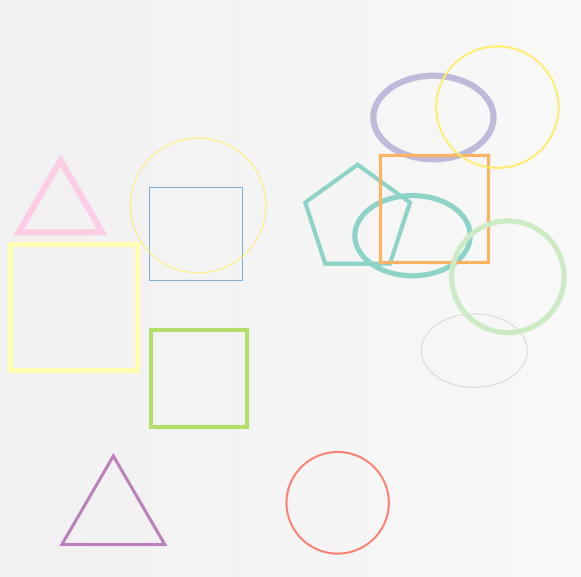[{"shape": "oval", "thickness": 2.5, "radius": 0.5, "center": [0.71, 0.591]}, {"shape": "pentagon", "thickness": 2, "radius": 0.47, "center": [0.615, 0.619]}, {"shape": "square", "thickness": 2.5, "radius": 0.55, "center": [0.126, 0.467]}, {"shape": "oval", "thickness": 3, "radius": 0.52, "center": [0.746, 0.796]}, {"shape": "circle", "thickness": 1, "radius": 0.44, "center": [0.581, 0.128]}, {"shape": "square", "thickness": 0.5, "radius": 0.4, "center": [0.336, 0.595]}, {"shape": "square", "thickness": 1.5, "radius": 0.46, "center": [0.746, 0.638]}, {"shape": "square", "thickness": 2, "radius": 0.42, "center": [0.342, 0.344]}, {"shape": "triangle", "thickness": 3, "radius": 0.41, "center": [0.104, 0.638]}, {"shape": "oval", "thickness": 0.5, "radius": 0.46, "center": [0.816, 0.392]}, {"shape": "triangle", "thickness": 1.5, "radius": 0.51, "center": [0.195, 0.107]}, {"shape": "circle", "thickness": 2.5, "radius": 0.48, "center": [0.874, 0.52]}, {"shape": "circle", "thickness": 0.5, "radius": 0.58, "center": [0.341, 0.643]}, {"shape": "circle", "thickness": 1, "radius": 0.53, "center": [0.856, 0.814]}]